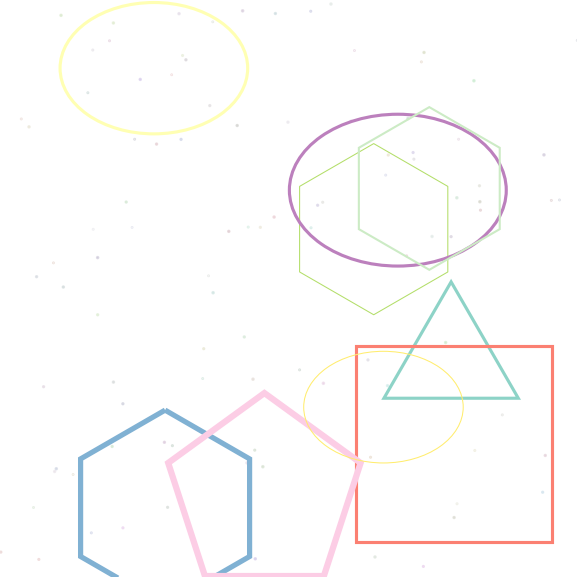[{"shape": "triangle", "thickness": 1.5, "radius": 0.67, "center": [0.781, 0.377]}, {"shape": "oval", "thickness": 1.5, "radius": 0.81, "center": [0.266, 0.881]}, {"shape": "square", "thickness": 1.5, "radius": 0.85, "center": [0.787, 0.231]}, {"shape": "hexagon", "thickness": 2.5, "radius": 0.84, "center": [0.286, 0.12]}, {"shape": "hexagon", "thickness": 0.5, "radius": 0.74, "center": [0.647, 0.602]}, {"shape": "pentagon", "thickness": 3, "radius": 0.88, "center": [0.458, 0.143]}, {"shape": "oval", "thickness": 1.5, "radius": 0.94, "center": [0.689, 0.67]}, {"shape": "hexagon", "thickness": 1, "radius": 0.7, "center": [0.743, 0.673]}, {"shape": "oval", "thickness": 0.5, "radius": 0.69, "center": [0.664, 0.294]}]